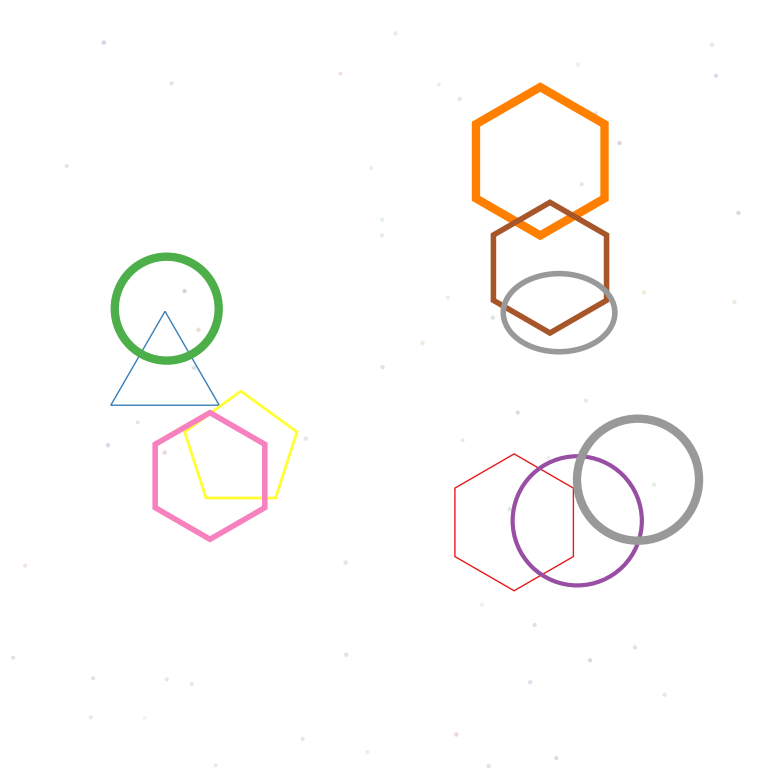[{"shape": "hexagon", "thickness": 0.5, "radius": 0.44, "center": [0.668, 0.322]}, {"shape": "triangle", "thickness": 0.5, "radius": 0.41, "center": [0.214, 0.514]}, {"shape": "circle", "thickness": 3, "radius": 0.34, "center": [0.217, 0.599]}, {"shape": "circle", "thickness": 1.5, "radius": 0.42, "center": [0.75, 0.324]}, {"shape": "hexagon", "thickness": 3, "radius": 0.48, "center": [0.702, 0.791]}, {"shape": "pentagon", "thickness": 1, "radius": 0.38, "center": [0.313, 0.415]}, {"shape": "hexagon", "thickness": 2, "radius": 0.42, "center": [0.714, 0.652]}, {"shape": "hexagon", "thickness": 2, "radius": 0.41, "center": [0.273, 0.382]}, {"shape": "circle", "thickness": 3, "radius": 0.4, "center": [0.829, 0.377]}, {"shape": "oval", "thickness": 2, "radius": 0.36, "center": [0.726, 0.594]}]